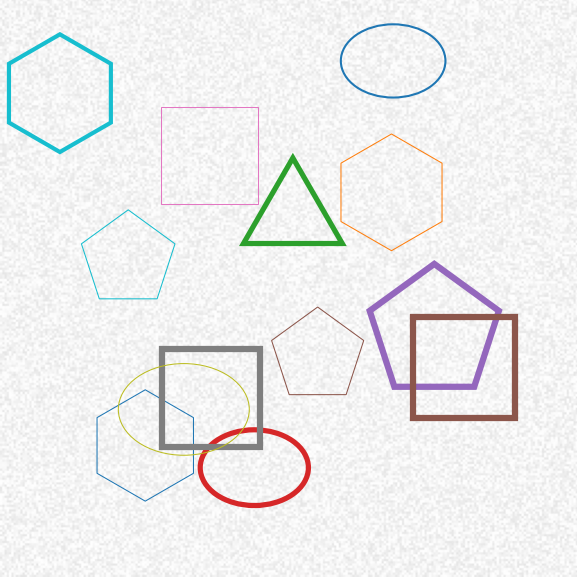[{"shape": "hexagon", "thickness": 0.5, "radius": 0.48, "center": [0.252, 0.228]}, {"shape": "oval", "thickness": 1, "radius": 0.45, "center": [0.681, 0.894]}, {"shape": "hexagon", "thickness": 0.5, "radius": 0.51, "center": [0.678, 0.666]}, {"shape": "triangle", "thickness": 2.5, "radius": 0.49, "center": [0.507, 0.627]}, {"shape": "oval", "thickness": 2.5, "radius": 0.47, "center": [0.44, 0.189]}, {"shape": "pentagon", "thickness": 3, "radius": 0.59, "center": [0.752, 0.425]}, {"shape": "square", "thickness": 3, "radius": 0.44, "center": [0.804, 0.363]}, {"shape": "pentagon", "thickness": 0.5, "radius": 0.42, "center": [0.55, 0.384]}, {"shape": "square", "thickness": 0.5, "radius": 0.42, "center": [0.363, 0.729]}, {"shape": "square", "thickness": 3, "radius": 0.42, "center": [0.365, 0.31]}, {"shape": "oval", "thickness": 0.5, "radius": 0.57, "center": [0.318, 0.29]}, {"shape": "pentagon", "thickness": 0.5, "radius": 0.43, "center": [0.222, 0.551]}, {"shape": "hexagon", "thickness": 2, "radius": 0.51, "center": [0.104, 0.838]}]